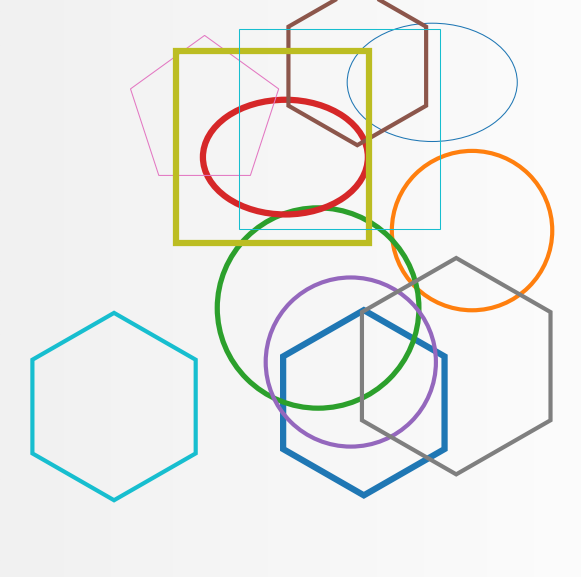[{"shape": "hexagon", "thickness": 3, "radius": 0.8, "center": [0.626, 0.302]}, {"shape": "oval", "thickness": 0.5, "radius": 0.73, "center": [0.744, 0.857]}, {"shape": "circle", "thickness": 2, "radius": 0.69, "center": [0.812, 0.6]}, {"shape": "circle", "thickness": 2.5, "radius": 0.87, "center": [0.547, 0.466]}, {"shape": "oval", "thickness": 3, "radius": 0.71, "center": [0.491, 0.727]}, {"shape": "circle", "thickness": 2, "radius": 0.73, "center": [0.604, 0.372]}, {"shape": "hexagon", "thickness": 2, "radius": 0.68, "center": [0.615, 0.885]}, {"shape": "pentagon", "thickness": 0.5, "radius": 0.67, "center": [0.352, 0.804]}, {"shape": "hexagon", "thickness": 2, "radius": 0.94, "center": [0.785, 0.365]}, {"shape": "square", "thickness": 3, "radius": 0.83, "center": [0.469, 0.744]}, {"shape": "hexagon", "thickness": 2, "radius": 0.81, "center": [0.196, 0.295]}, {"shape": "square", "thickness": 0.5, "radius": 0.87, "center": [0.584, 0.775]}]